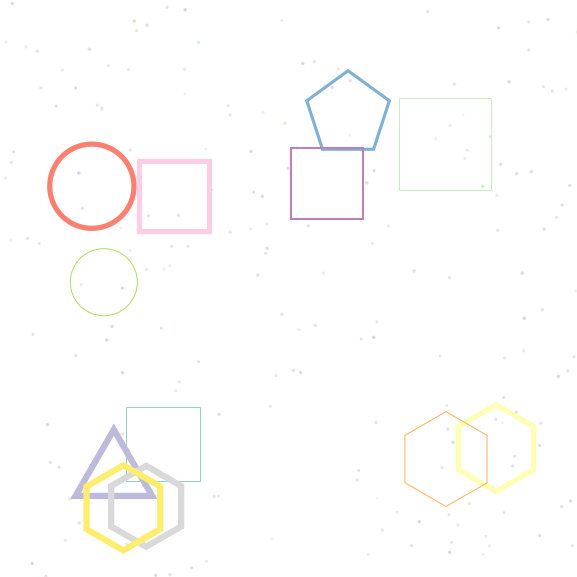[{"shape": "square", "thickness": 0.5, "radius": 0.32, "center": [0.282, 0.23]}, {"shape": "hexagon", "thickness": 2.5, "radius": 0.38, "center": [0.859, 0.223]}, {"shape": "triangle", "thickness": 3, "radius": 0.38, "center": [0.197, 0.179]}, {"shape": "circle", "thickness": 2.5, "radius": 0.36, "center": [0.159, 0.677]}, {"shape": "pentagon", "thickness": 1.5, "radius": 0.38, "center": [0.603, 0.801]}, {"shape": "hexagon", "thickness": 0.5, "radius": 0.41, "center": [0.772, 0.204]}, {"shape": "circle", "thickness": 0.5, "radius": 0.29, "center": [0.18, 0.51]}, {"shape": "square", "thickness": 2.5, "radius": 0.3, "center": [0.301, 0.659]}, {"shape": "hexagon", "thickness": 3, "radius": 0.35, "center": [0.253, 0.122]}, {"shape": "square", "thickness": 1, "radius": 0.31, "center": [0.566, 0.682]}, {"shape": "square", "thickness": 0.5, "radius": 0.4, "center": [0.771, 0.75]}, {"shape": "hexagon", "thickness": 3, "radius": 0.37, "center": [0.214, 0.12]}]